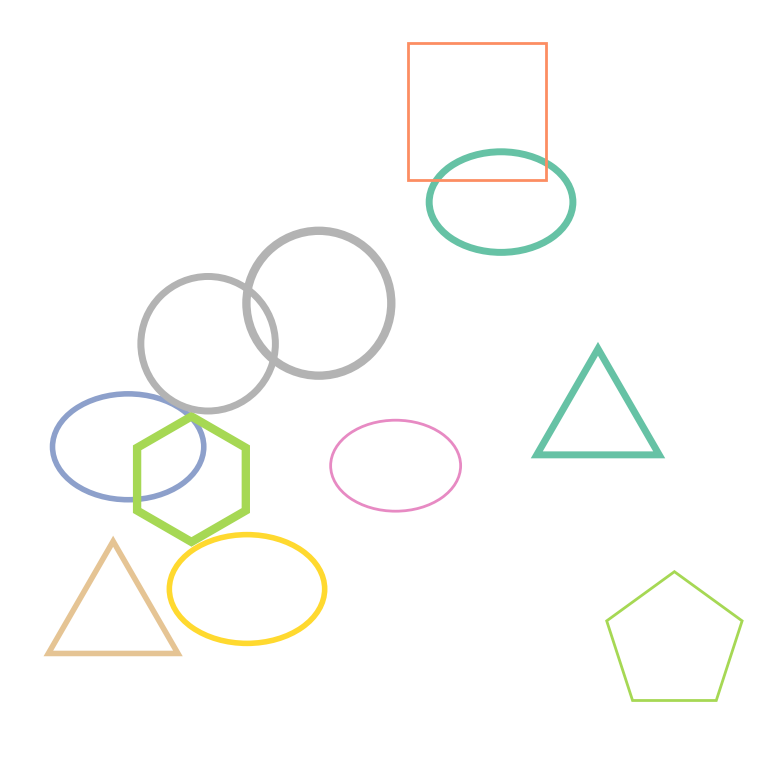[{"shape": "oval", "thickness": 2.5, "radius": 0.47, "center": [0.651, 0.738]}, {"shape": "triangle", "thickness": 2.5, "radius": 0.46, "center": [0.777, 0.455]}, {"shape": "square", "thickness": 1, "radius": 0.45, "center": [0.62, 0.855]}, {"shape": "oval", "thickness": 2, "radius": 0.49, "center": [0.166, 0.42]}, {"shape": "oval", "thickness": 1, "radius": 0.42, "center": [0.514, 0.395]}, {"shape": "hexagon", "thickness": 3, "radius": 0.41, "center": [0.249, 0.378]}, {"shape": "pentagon", "thickness": 1, "radius": 0.46, "center": [0.876, 0.165]}, {"shape": "oval", "thickness": 2, "radius": 0.5, "center": [0.321, 0.235]}, {"shape": "triangle", "thickness": 2, "radius": 0.49, "center": [0.147, 0.2]}, {"shape": "circle", "thickness": 2.5, "radius": 0.44, "center": [0.27, 0.554]}, {"shape": "circle", "thickness": 3, "radius": 0.47, "center": [0.414, 0.606]}]